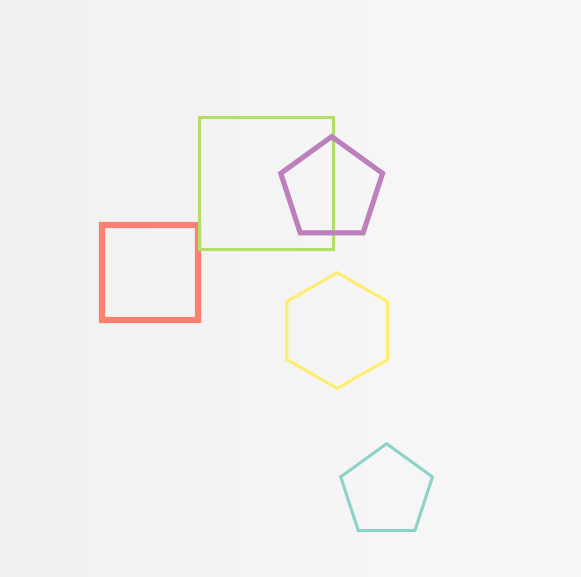[{"shape": "pentagon", "thickness": 1.5, "radius": 0.42, "center": [0.665, 0.148]}, {"shape": "square", "thickness": 3, "radius": 0.41, "center": [0.258, 0.527]}, {"shape": "square", "thickness": 1.5, "radius": 0.57, "center": [0.458, 0.683]}, {"shape": "pentagon", "thickness": 2.5, "radius": 0.46, "center": [0.571, 0.671]}, {"shape": "hexagon", "thickness": 1.5, "radius": 0.5, "center": [0.58, 0.427]}]